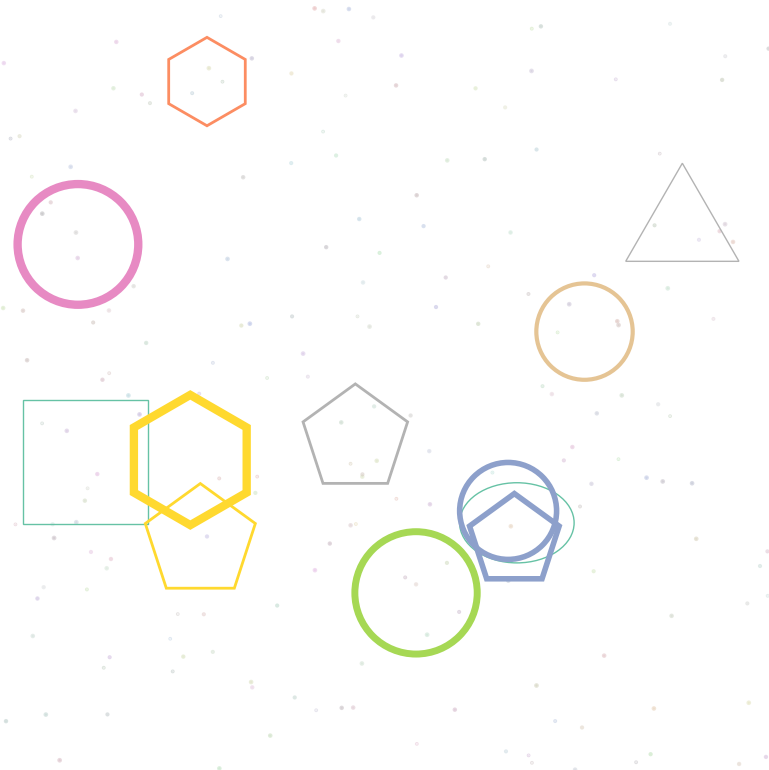[{"shape": "oval", "thickness": 0.5, "radius": 0.37, "center": [0.671, 0.321]}, {"shape": "square", "thickness": 0.5, "radius": 0.41, "center": [0.111, 0.4]}, {"shape": "hexagon", "thickness": 1, "radius": 0.29, "center": [0.269, 0.894]}, {"shape": "pentagon", "thickness": 2, "radius": 0.31, "center": [0.668, 0.298]}, {"shape": "circle", "thickness": 2, "radius": 0.31, "center": [0.66, 0.336]}, {"shape": "circle", "thickness": 3, "radius": 0.39, "center": [0.101, 0.683]}, {"shape": "circle", "thickness": 2.5, "radius": 0.4, "center": [0.54, 0.23]}, {"shape": "hexagon", "thickness": 3, "radius": 0.42, "center": [0.247, 0.403]}, {"shape": "pentagon", "thickness": 1, "radius": 0.38, "center": [0.26, 0.297]}, {"shape": "circle", "thickness": 1.5, "radius": 0.31, "center": [0.759, 0.569]}, {"shape": "triangle", "thickness": 0.5, "radius": 0.42, "center": [0.886, 0.703]}, {"shape": "pentagon", "thickness": 1, "radius": 0.36, "center": [0.461, 0.43]}]